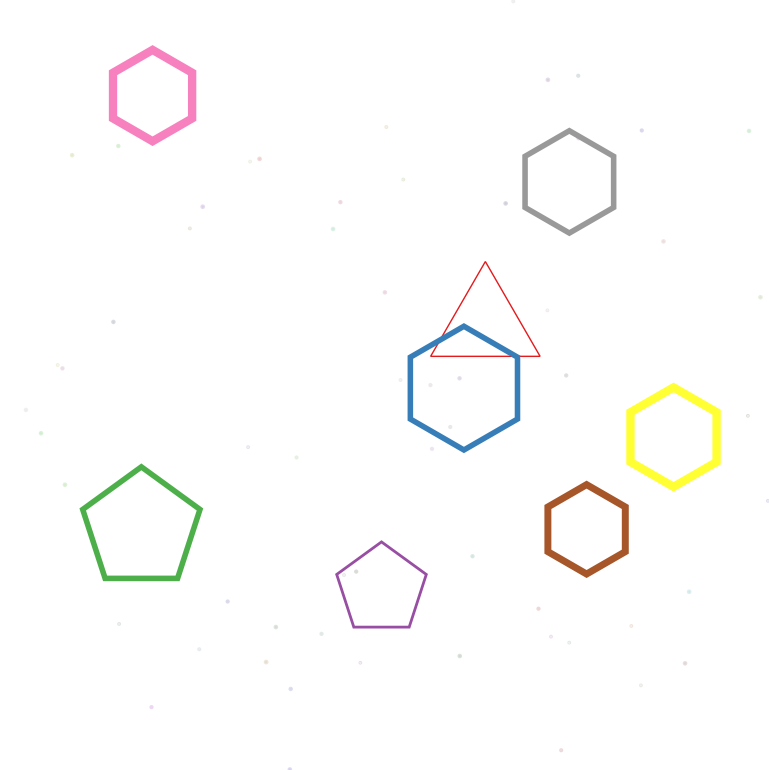[{"shape": "triangle", "thickness": 0.5, "radius": 0.41, "center": [0.63, 0.578]}, {"shape": "hexagon", "thickness": 2, "radius": 0.4, "center": [0.602, 0.496]}, {"shape": "pentagon", "thickness": 2, "radius": 0.4, "center": [0.184, 0.314]}, {"shape": "pentagon", "thickness": 1, "radius": 0.31, "center": [0.495, 0.235]}, {"shape": "hexagon", "thickness": 3, "radius": 0.32, "center": [0.875, 0.432]}, {"shape": "hexagon", "thickness": 2.5, "radius": 0.29, "center": [0.762, 0.313]}, {"shape": "hexagon", "thickness": 3, "radius": 0.3, "center": [0.198, 0.876]}, {"shape": "hexagon", "thickness": 2, "radius": 0.33, "center": [0.739, 0.764]}]